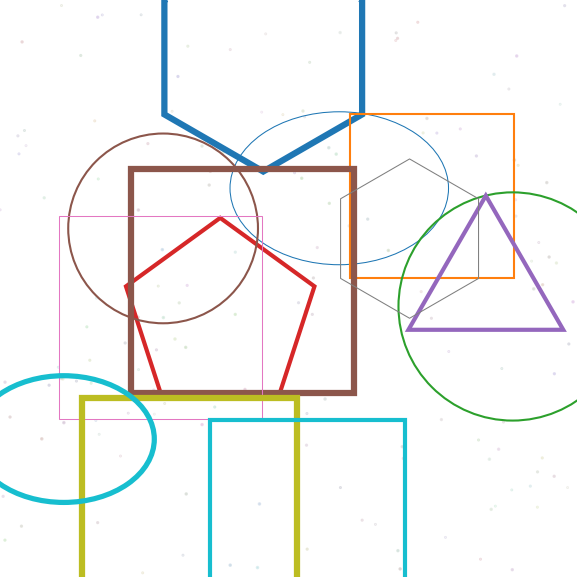[{"shape": "oval", "thickness": 0.5, "radius": 0.95, "center": [0.587, 0.673]}, {"shape": "hexagon", "thickness": 3, "radius": 0.99, "center": [0.456, 0.9]}, {"shape": "square", "thickness": 1, "radius": 0.71, "center": [0.748, 0.659]}, {"shape": "circle", "thickness": 1, "radius": 0.99, "center": [0.888, 0.468]}, {"shape": "pentagon", "thickness": 2, "radius": 0.86, "center": [0.381, 0.45]}, {"shape": "triangle", "thickness": 2, "radius": 0.77, "center": [0.841, 0.505]}, {"shape": "square", "thickness": 3, "radius": 0.97, "center": [0.42, 0.512]}, {"shape": "circle", "thickness": 1, "radius": 0.82, "center": [0.282, 0.604]}, {"shape": "square", "thickness": 0.5, "radius": 0.88, "center": [0.278, 0.449]}, {"shape": "hexagon", "thickness": 0.5, "radius": 0.69, "center": [0.709, 0.586]}, {"shape": "square", "thickness": 3, "radius": 0.93, "center": [0.328, 0.124]}, {"shape": "oval", "thickness": 2.5, "radius": 0.78, "center": [0.11, 0.239]}, {"shape": "square", "thickness": 2, "radius": 0.84, "center": [0.532, 0.104]}]